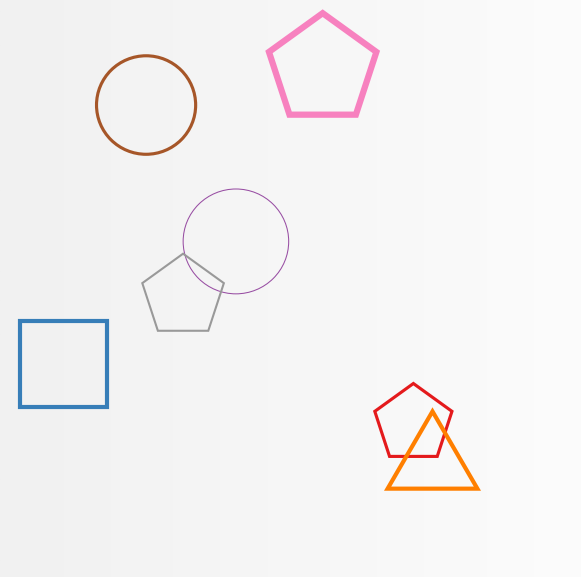[{"shape": "pentagon", "thickness": 1.5, "radius": 0.35, "center": [0.711, 0.265]}, {"shape": "square", "thickness": 2, "radius": 0.38, "center": [0.109, 0.369]}, {"shape": "circle", "thickness": 0.5, "radius": 0.45, "center": [0.406, 0.581]}, {"shape": "triangle", "thickness": 2, "radius": 0.45, "center": [0.744, 0.198]}, {"shape": "circle", "thickness": 1.5, "radius": 0.43, "center": [0.251, 0.817]}, {"shape": "pentagon", "thickness": 3, "radius": 0.49, "center": [0.555, 0.879]}, {"shape": "pentagon", "thickness": 1, "radius": 0.37, "center": [0.315, 0.486]}]